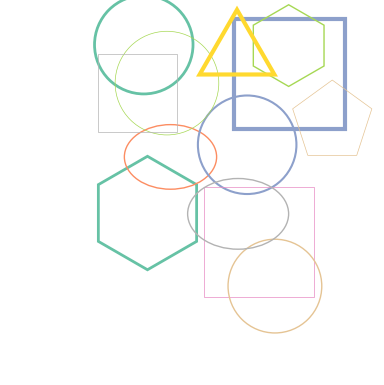[{"shape": "circle", "thickness": 2, "radius": 0.64, "center": [0.373, 0.884]}, {"shape": "hexagon", "thickness": 2, "radius": 0.74, "center": [0.383, 0.447]}, {"shape": "oval", "thickness": 1, "radius": 0.6, "center": [0.443, 0.592]}, {"shape": "circle", "thickness": 1.5, "radius": 0.64, "center": [0.642, 0.624]}, {"shape": "square", "thickness": 3, "radius": 0.72, "center": [0.752, 0.808]}, {"shape": "square", "thickness": 0.5, "radius": 0.71, "center": [0.673, 0.372]}, {"shape": "hexagon", "thickness": 1, "radius": 0.53, "center": [0.75, 0.882]}, {"shape": "circle", "thickness": 0.5, "radius": 0.67, "center": [0.434, 0.784]}, {"shape": "triangle", "thickness": 3, "radius": 0.56, "center": [0.616, 0.863]}, {"shape": "circle", "thickness": 1, "radius": 0.61, "center": [0.714, 0.257]}, {"shape": "pentagon", "thickness": 0.5, "radius": 0.54, "center": [0.863, 0.684]}, {"shape": "oval", "thickness": 1, "radius": 0.66, "center": [0.619, 0.445]}, {"shape": "square", "thickness": 0.5, "radius": 0.51, "center": [0.357, 0.759]}]